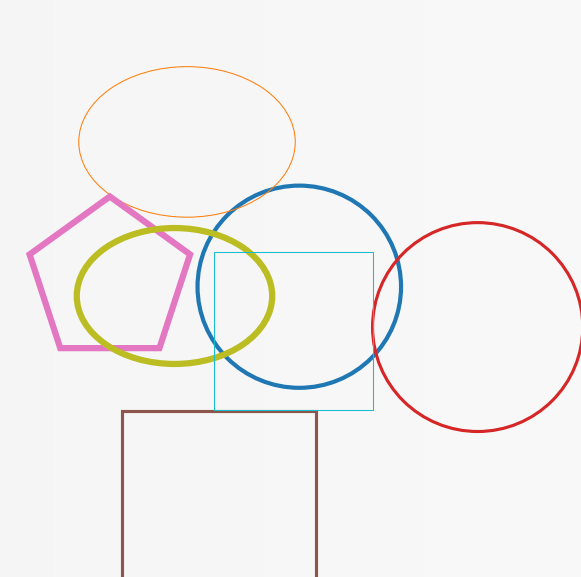[{"shape": "circle", "thickness": 2, "radius": 0.88, "center": [0.515, 0.503]}, {"shape": "oval", "thickness": 0.5, "radius": 0.93, "center": [0.322, 0.753]}, {"shape": "circle", "thickness": 1.5, "radius": 0.9, "center": [0.822, 0.433]}, {"shape": "square", "thickness": 1.5, "radius": 0.83, "center": [0.377, 0.121]}, {"shape": "pentagon", "thickness": 3, "radius": 0.73, "center": [0.189, 0.514]}, {"shape": "oval", "thickness": 3, "radius": 0.84, "center": [0.3, 0.487]}, {"shape": "square", "thickness": 0.5, "radius": 0.68, "center": [0.505, 0.426]}]